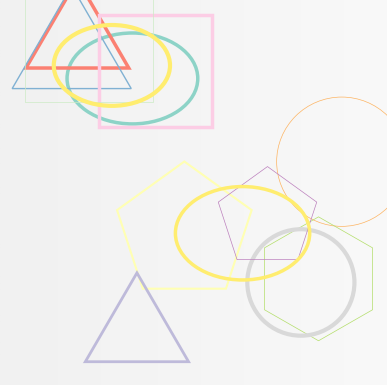[{"shape": "oval", "thickness": 2.5, "radius": 0.84, "center": [0.342, 0.796]}, {"shape": "pentagon", "thickness": 1.5, "radius": 0.91, "center": [0.476, 0.398]}, {"shape": "triangle", "thickness": 2, "radius": 0.77, "center": [0.353, 0.137]}, {"shape": "triangle", "thickness": 2.5, "radius": 0.77, "center": [0.2, 0.9]}, {"shape": "triangle", "thickness": 1, "radius": 0.89, "center": [0.185, 0.859]}, {"shape": "circle", "thickness": 0.5, "radius": 0.84, "center": [0.882, 0.58]}, {"shape": "hexagon", "thickness": 0.5, "radius": 0.8, "center": [0.822, 0.276]}, {"shape": "square", "thickness": 2.5, "radius": 0.73, "center": [0.401, 0.816]}, {"shape": "circle", "thickness": 3, "radius": 0.69, "center": [0.776, 0.266]}, {"shape": "pentagon", "thickness": 0.5, "radius": 0.67, "center": [0.69, 0.434]}, {"shape": "square", "thickness": 0.5, "radius": 0.82, "center": [0.23, 0.899]}, {"shape": "oval", "thickness": 3, "radius": 0.75, "center": [0.289, 0.83]}, {"shape": "oval", "thickness": 2.5, "radius": 0.87, "center": [0.626, 0.394]}]